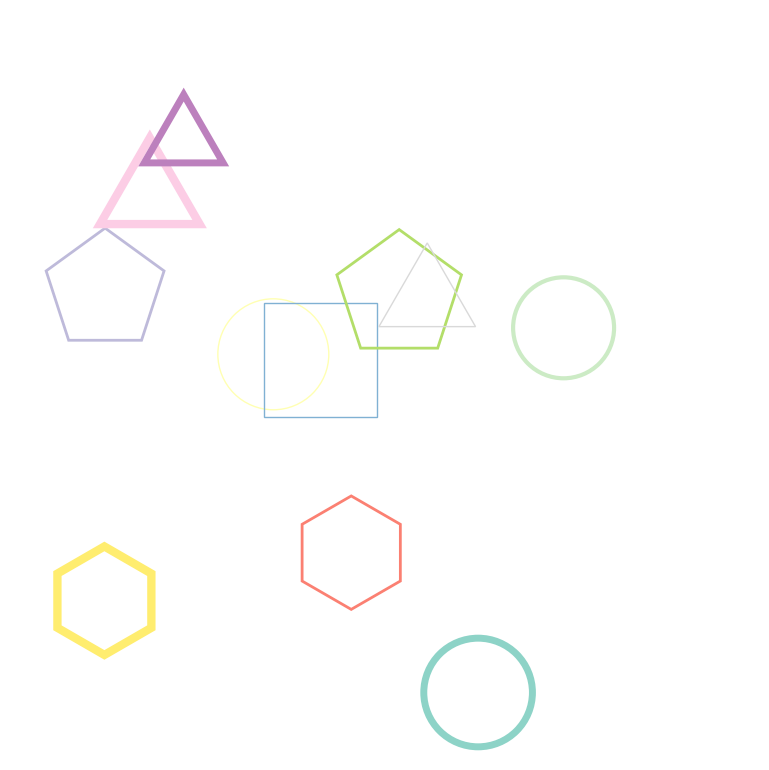[{"shape": "circle", "thickness": 2.5, "radius": 0.35, "center": [0.621, 0.101]}, {"shape": "circle", "thickness": 0.5, "radius": 0.36, "center": [0.355, 0.54]}, {"shape": "pentagon", "thickness": 1, "radius": 0.4, "center": [0.136, 0.623]}, {"shape": "hexagon", "thickness": 1, "radius": 0.37, "center": [0.456, 0.282]}, {"shape": "square", "thickness": 0.5, "radius": 0.37, "center": [0.416, 0.533]}, {"shape": "pentagon", "thickness": 1, "radius": 0.43, "center": [0.518, 0.617]}, {"shape": "triangle", "thickness": 3, "radius": 0.37, "center": [0.195, 0.746]}, {"shape": "triangle", "thickness": 0.5, "radius": 0.36, "center": [0.555, 0.612]}, {"shape": "triangle", "thickness": 2.5, "radius": 0.3, "center": [0.239, 0.818]}, {"shape": "circle", "thickness": 1.5, "radius": 0.33, "center": [0.732, 0.574]}, {"shape": "hexagon", "thickness": 3, "radius": 0.35, "center": [0.136, 0.22]}]